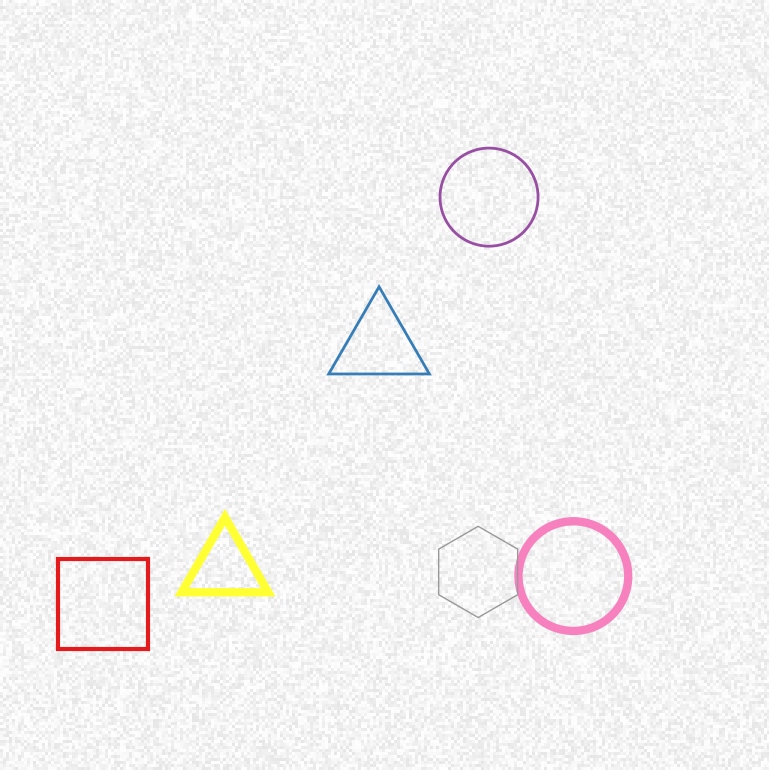[{"shape": "square", "thickness": 1.5, "radius": 0.29, "center": [0.133, 0.216]}, {"shape": "triangle", "thickness": 1, "radius": 0.38, "center": [0.492, 0.552]}, {"shape": "circle", "thickness": 1, "radius": 0.32, "center": [0.635, 0.744]}, {"shape": "triangle", "thickness": 3, "radius": 0.32, "center": [0.292, 0.263]}, {"shape": "circle", "thickness": 3, "radius": 0.36, "center": [0.745, 0.252]}, {"shape": "hexagon", "thickness": 0.5, "radius": 0.3, "center": [0.621, 0.257]}]